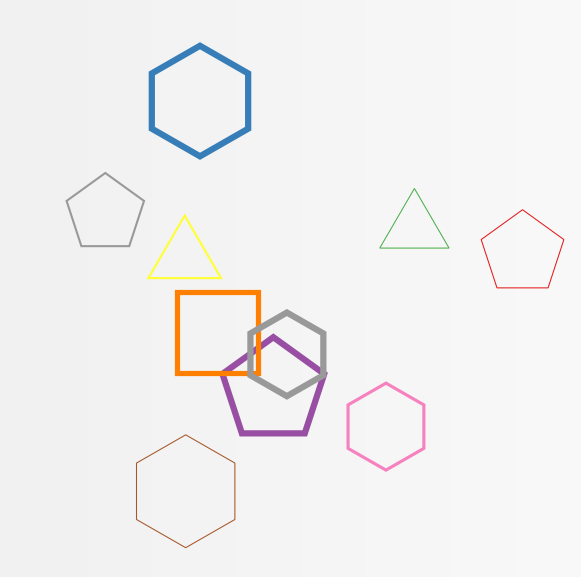[{"shape": "pentagon", "thickness": 0.5, "radius": 0.37, "center": [0.899, 0.561]}, {"shape": "hexagon", "thickness": 3, "radius": 0.48, "center": [0.344, 0.824]}, {"shape": "triangle", "thickness": 0.5, "radius": 0.34, "center": [0.713, 0.604]}, {"shape": "pentagon", "thickness": 3, "radius": 0.46, "center": [0.47, 0.323]}, {"shape": "square", "thickness": 2.5, "radius": 0.35, "center": [0.374, 0.424]}, {"shape": "triangle", "thickness": 1, "radius": 0.36, "center": [0.318, 0.554]}, {"shape": "hexagon", "thickness": 0.5, "radius": 0.49, "center": [0.319, 0.148]}, {"shape": "hexagon", "thickness": 1.5, "radius": 0.38, "center": [0.664, 0.26]}, {"shape": "hexagon", "thickness": 3, "radius": 0.36, "center": [0.494, 0.386]}, {"shape": "pentagon", "thickness": 1, "radius": 0.35, "center": [0.181, 0.63]}]